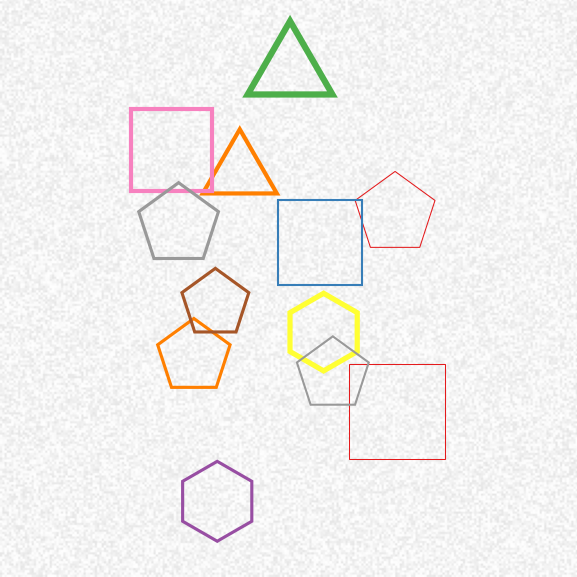[{"shape": "square", "thickness": 0.5, "radius": 0.41, "center": [0.687, 0.287]}, {"shape": "pentagon", "thickness": 0.5, "radius": 0.36, "center": [0.684, 0.63]}, {"shape": "square", "thickness": 1, "radius": 0.37, "center": [0.554, 0.58]}, {"shape": "triangle", "thickness": 3, "radius": 0.42, "center": [0.502, 0.878]}, {"shape": "hexagon", "thickness": 1.5, "radius": 0.35, "center": [0.376, 0.131]}, {"shape": "pentagon", "thickness": 1.5, "radius": 0.33, "center": [0.336, 0.382]}, {"shape": "triangle", "thickness": 2, "radius": 0.37, "center": [0.415, 0.701]}, {"shape": "hexagon", "thickness": 2.5, "radius": 0.34, "center": [0.56, 0.424]}, {"shape": "pentagon", "thickness": 1.5, "radius": 0.3, "center": [0.373, 0.474]}, {"shape": "square", "thickness": 2, "radius": 0.35, "center": [0.297, 0.739]}, {"shape": "pentagon", "thickness": 1.5, "radius": 0.36, "center": [0.309, 0.61]}, {"shape": "pentagon", "thickness": 1, "radius": 0.33, "center": [0.576, 0.351]}]